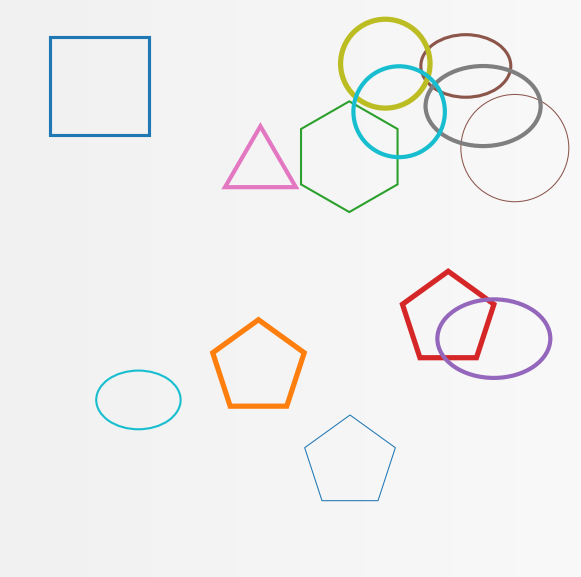[{"shape": "pentagon", "thickness": 0.5, "radius": 0.41, "center": [0.602, 0.199]}, {"shape": "square", "thickness": 1.5, "radius": 0.43, "center": [0.171, 0.85]}, {"shape": "pentagon", "thickness": 2.5, "radius": 0.41, "center": [0.445, 0.363]}, {"shape": "hexagon", "thickness": 1, "radius": 0.48, "center": [0.601, 0.728]}, {"shape": "pentagon", "thickness": 2.5, "radius": 0.41, "center": [0.771, 0.447]}, {"shape": "oval", "thickness": 2, "radius": 0.49, "center": [0.85, 0.413]}, {"shape": "circle", "thickness": 0.5, "radius": 0.46, "center": [0.886, 0.743]}, {"shape": "oval", "thickness": 1.5, "radius": 0.39, "center": [0.801, 0.885]}, {"shape": "triangle", "thickness": 2, "radius": 0.35, "center": [0.448, 0.71]}, {"shape": "oval", "thickness": 2, "radius": 0.5, "center": [0.831, 0.815]}, {"shape": "circle", "thickness": 2.5, "radius": 0.38, "center": [0.663, 0.889]}, {"shape": "oval", "thickness": 1, "radius": 0.36, "center": [0.238, 0.307]}, {"shape": "circle", "thickness": 2, "radius": 0.39, "center": [0.687, 0.806]}]